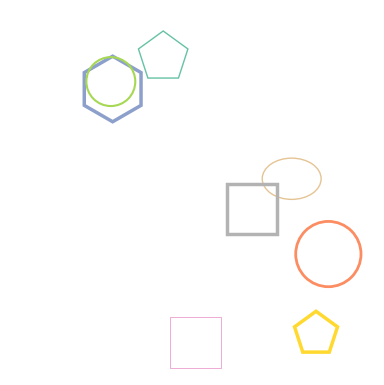[{"shape": "pentagon", "thickness": 1, "radius": 0.34, "center": [0.424, 0.852]}, {"shape": "circle", "thickness": 2, "radius": 0.42, "center": [0.853, 0.34]}, {"shape": "hexagon", "thickness": 2.5, "radius": 0.43, "center": [0.293, 0.769]}, {"shape": "square", "thickness": 0.5, "radius": 0.33, "center": [0.508, 0.11]}, {"shape": "circle", "thickness": 1.5, "radius": 0.32, "center": [0.288, 0.788]}, {"shape": "pentagon", "thickness": 2.5, "radius": 0.29, "center": [0.821, 0.133]}, {"shape": "oval", "thickness": 1, "radius": 0.38, "center": [0.758, 0.536]}, {"shape": "square", "thickness": 2.5, "radius": 0.33, "center": [0.654, 0.457]}]